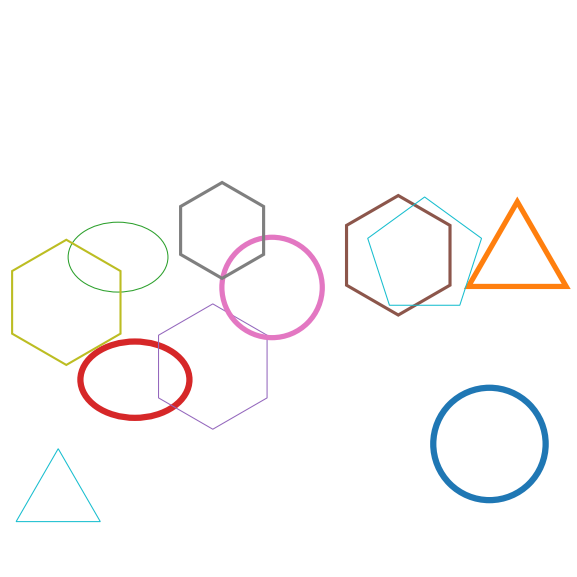[{"shape": "circle", "thickness": 3, "radius": 0.49, "center": [0.848, 0.23]}, {"shape": "triangle", "thickness": 2.5, "radius": 0.49, "center": [0.896, 0.552]}, {"shape": "oval", "thickness": 0.5, "radius": 0.43, "center": [0.204, 0.554]}, {"shape": "oval", "thickness": 3, "radius": 0.47, "center": [0.234, 0.342]}, {"shape": "hexagon", "thickness": 0.5, "radius": 0.54, "center": [0.368, 0.364]}, {"shape": "hexagon", "thickness": 1.5, "radius": 0.52, "center": [0.69, 0.557]}, {"shape": "circle", "thickness": 2.5, "radius": 0.43, "center": [0.471, 0.501]}, {"shape": "hexagon", "thickness": 1.5, "radius": 0.41, "center": [0.385, 0.6]}, {"shape": "hexagon", "thickness": 1, "radius": 0.54, "center": [0.115, 0.476]}, {"shape": "triangle", "thickness": 0.5, "radius": 0.42, "center": [0.101, 0.138]}, {"shape": "pentagon", "thickness": 0.5, "radius": 0.52, "center": [0.735, 0.554]}]